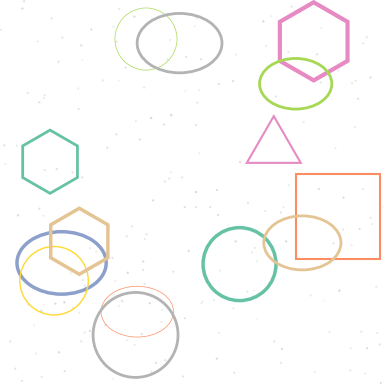[{"shape": "hexagon", "thickness": 2, "radius": 0.41, "center": [0.13, 0.58]}, {"shape": "circle", "thickness": 2.5, "radius": 0.47, "center": [0.622, 0.314]}, {"shape": "square", "thickness": 1.5, "radius": 0.55, "center": [0.878, 0.437]}, {"shape": "oval", "thickness": 0.5, "radius": 0.47, "center": [0.356, 0.191]}, {"shape": "oval", "thickness": 2.5, "radius": 0.58, "center": [0.16, 0.317]}, {"shape": "hexagon", "thickness": 3, "radius": 0.51, "center": [0.815, 0.893]}, {"shape": "triangle", "thickness": 1.5, "radius": 0.4, "center": [0.711, 0.617]}, {"shape": "oval", "thickness": 2, "radius": 0.47, "center": [0.768, 0.782]}, {"shape": "circle", "thickness": 0.5, "radius": 0.4, "center": [0.379, 0.899]}, {"shape": "circle", "thickness": 1, "radius": 0.44, "center": [0.14, 0.271]}, {"shape": "oval", "thickness": 2, "radius": 0.5, "center": [0.785, 0.369]}, {"shape": "hexagon", "thickness": 2.5, "radius": 0.43, "center": [0.206, 0.373]}, {"shape": "oval", "thickness": 2, "radius": 0.55, "center": [0.466, 0.888]}, {"shape": "circle", "thickness": 2, "radius": 0.55, "center": [0.352, 0.13]}]